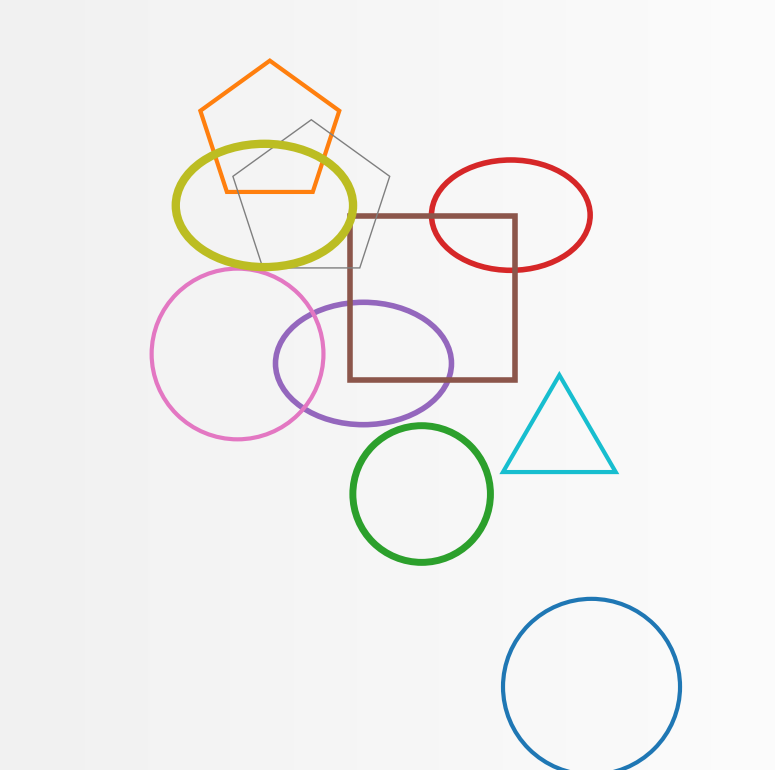[{"shape": "circle", "thickness": 1.5, "radius": 0.57, "center": [0.763, 0.108]}, {"shape": "pentagon", "thickness": 1.5, "radius": 0.47, "center": [0.348, 0.827]}, {"shape": "circle", "thickness": 2.5, "radius": 0.44, "center": [0.544, 0.358]}, {"shape": "oval", "thickness": 2, "radius": 0.51, "center": [0.659, 0.721]}, {"shape": "oval", "thickness": 2, "radius": 0.57, "center": [0.469, 0.528]}, {"shape": "square", "thickness": 2, "radius": 0.53, "center": [0.558, 0.613]}, {"shape": "circle", "thickness": 1.5, "radius": 0.55, "center": [0.307, 0.54]}, {"shape": "pentagon", "thickness": 0.5, "radius": 0.53, "center": [0.402, 0.738]}, {"shape": "oval", "thickness": 3, "radius": 0.57, "center": [0.341, 0.733]}, {"shape": "triangle", "thickness": 1.5, "radius": 0.42, "center": [0.722, 0.429]}]